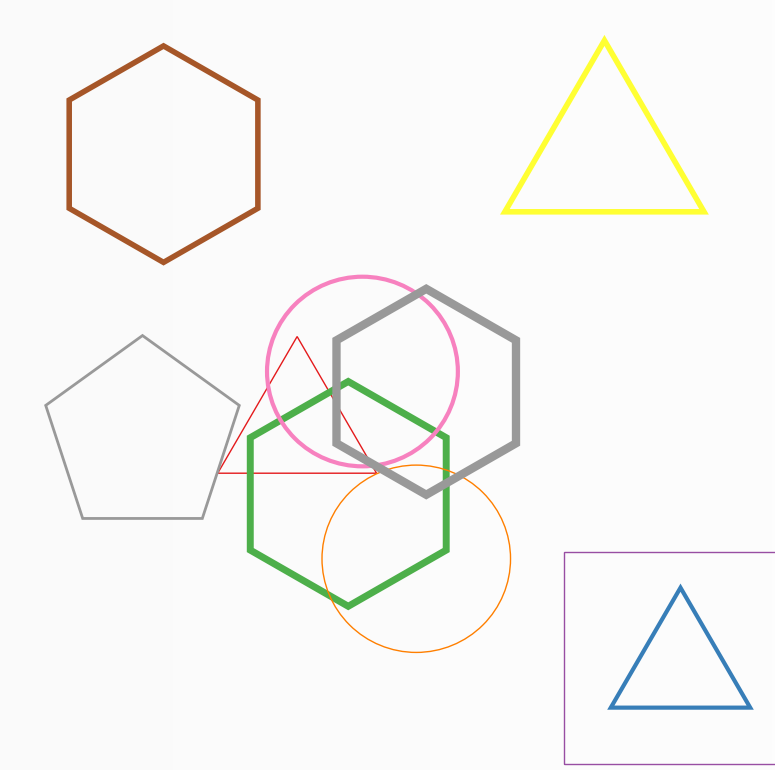[{"shape": "triangle", "thickness": 0.5, "radius": 0.59, "center": [0.383, 0.445]}, {"shape": "triangle", "thickness": 1.5, "radius": 0.52, "center": [0.878, 0.133]}, {"shape": "hexagon", "thickness": 2.5, "radius": 0.73, "center": [0.449, 0.359]}, {"shape": "square", "thickness": 0.5, "radius": 0.69, "center": [0.866, 0.145]}, {"shape": "circle", "thickness": 0.5, "radius": 0.61, "center": [0.537, 0.274]}, {"shape": "triangle", "thickness": 2, "radius": 0.74, "center": [0.78, 0.799]}, {"shape": "hexagon", "thickness": 2, "radius": 0.7, "center": [0.211, 0.8]}, {"shape": "circle", "thickness": 1.5, "radius": 0.62, "center": [0.468, 0.518]}, {"shape": "pentagon", "thickness": 1, "radius": 0.66, "center": [0.184, 0.433]}, {"shape": "hexagon", "thickness": 3, "radius": 0.67, "center": [0.55, 0.491]}]